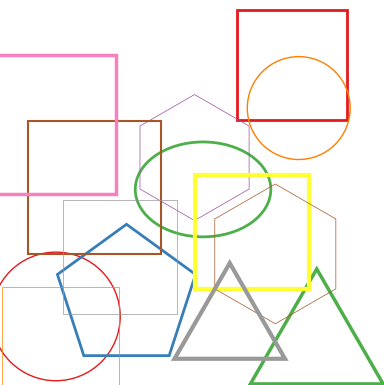[{"shape": "circle", "thickness": 1, "radius": 0.83, "center": [0.145, 0.178]}, {"shape": "square", "thickness": 2, "radius": 0.71, "center": [0.759, 0.832]}, {"shape": "pentagon", "thickness": 2, "radius": 0.94, "center": [0.329, 0.229]}, {"shape": "triangle", "thickness": 2.5, "radius": 1.0, "center": [0.823, 0.102]}, {"shape": "oval", "thickness": 2, "radius": 0.88, "center": [0.527, 0.508]}, {"shape": "hexagon", "thickness": 0.5, "radius": 0.82, "center": [0.505, 0.591]}, {"shape": "square", "thickness": 0.5, "radius": 0.76, "center": [0.157, 0.102]}, {"shape": "circle", "thickness": 1, "radius": 0.67, "center": [0.776, 0.719]}, {"shape": "square", "thickness": 3, "radius": 0.74, "center": [0.655, 0.397]}, {"shape": "square", "thickness": 1.5, "radius": 0.87, "center": [0.246, 0.513]}, {"shape": "hexagon", "thickness": 0.5, "radius": 0.91, "center": [0.715, 0.341]}, {"shape": "square", "thickness": 2.5, "radius": 0.9, "center": [0.121, 0.677]}, {"shape": "triangle", "thickness": 3, "radius": 0.83, "center": [0.597, 0.151]}, {"shape": "square", "thickness": 0.5, "radius": 0.74, "center": [0.312, 0.332]}]